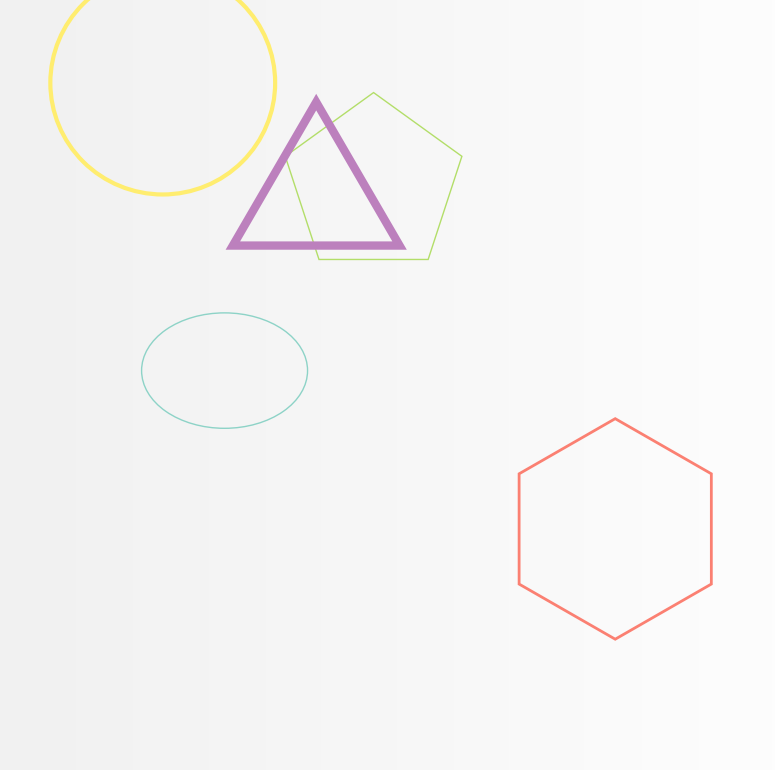[{"shape": "oval", "thickness": 0.5, "radius": 0.54, "center": [0.29, 0.519]}, {"shape": "hexagon", "thickness": 1, "radius": 0.72, "center": [0.794, 0.313]}, {"shape": "pentagon", "thickness": 0.5, "radius": 0.6, "center": [0.482, 0.76]}, {"shape": "triangle", "thickness": 3, "radius": 0.62, "center": [0.408, 0.743]}, {"shape": "circle", "thickness": 1.5, "radius": 0.73, "center": [0.21, 0.892]}]